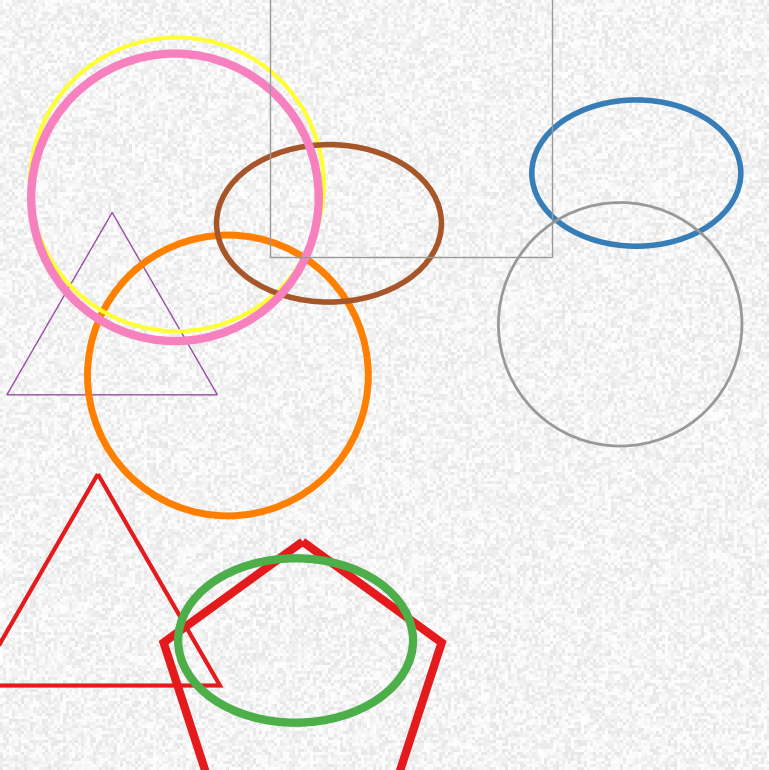[{"shape": "pentagon", "thickness": 3, "radius": 0.95, "center": [0.393, 0.107]}, {"shape": "triangle", "thickness": 1.5, "radius": 0.92, "center": [0.127, 0.201]}, {"shape": "oval", "thickness": 2, "radius": 0.68, "center": [0.826, 0.775]}, {"shape": "oval", "thickness": 3, "radius": 0.76, "center": [0.384, 0.168]}, {"shape": "triangle", "thickness": 0.5, "radius": 0.79, "center": [0.146, 0.566]}, {"shape": "circle", "thickness": 2.5, "radius": 0.91, "center": [0.296, 0.512]}, {"shape": "circle", "thickness": 1.5, "radius": 0.95, "center": [0.23, 0.761]}, {"shape": "oval", "thickness": 2, "radius": 0.73, "center": [0.427, 0.71]}, {"shape": "circle", "thickness": 3, "radius": 0.93, "center": [0.227, 0.744]}, {"shape": "square", "thickness": 0.5, "radius": 0.91, "center": [0.534, 0.849]}, {"shape": "circle", "thickness": 1, "radius": 0.79, "center": [0.805, 0.579]}]